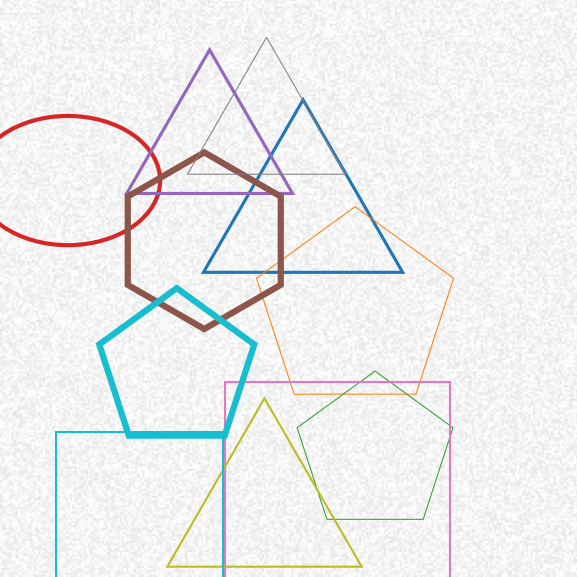[{"shape": "triangle", "thickness": 1.5, "radius": 1.0, "center": [0.525, 0.627]}, {"shape": "pentagon", "thickness": 0.5, "radius": 0.9, "center": [0.615, 0.462]}, {"shape": "pentagon", "thickness": 0.5, "radius": 0.71, "center": [0.649, 0.215]}, {"shape": "oval", "thickness": 2, "radius": 0.8, "center": [0.117, 0.686]}, {"shape": "triangle", "thickness": 1.5, "radius": 0.83, "center": [0.363, 0.747]}, {"shape": "hexagon", "thickness": 3, "radius": 0.76, "center": [0.354, 0.582]}, {"shape": "square", "thickness": 1, "radius": 0.97, "center": [0.584, 0.143]}, {"shape": "triangle", "thickness": 0.5, "radius": 0.79, "center": [0.461, 0.776]}, {"shape": "triangle", "thickness": 1, "radius": 0.97, "center": [0.458, 0.115]}, {"shape": "pentagon", "thickness": 3, "radius": 0.71, "center": [0.306, 0.359]}, {"shape": "square", "thickness": 1, "radius": 0.72, "center": [0.242, 0.106]}]